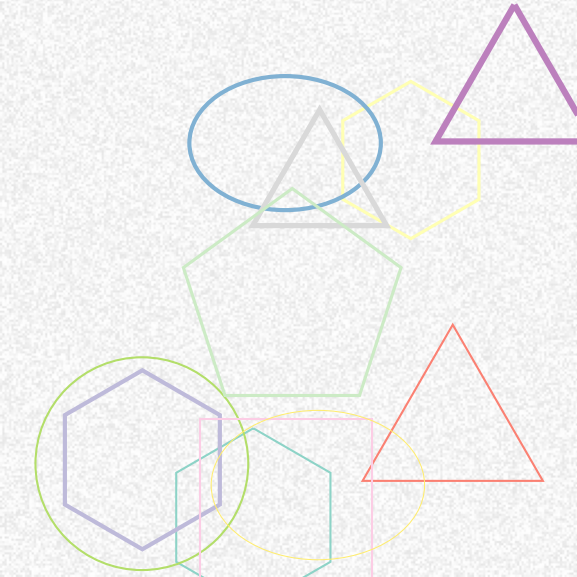[{"shape": "hexagon", "thickness": 1, "radius": 0.77, "center": [0.439, 0.103]}, {"shape": "hexagon", "thickness": 1.5, "radius": 0.68, "center": [0.711, 0.722]}, {"shape": "hexagon", "thickness": 2, "radius": 0.77, "center": [0.247, 0.203]}, {"shape": "triangle", "thickness": 1, "radius": 0.9, "center": [0.784, 0.257]}, {"shape": "oval", "thickness": 2, "radius": 0.83, "center": [0.494, 0.751]}, {"shape": "circle", "thickness": 1, "radius": 0.92, "center": [0.246, 0.196]}, {"shape": "square", "thickness": 1, "radius": 0.74, "center": [0.496, 0.125]}, {"shape": "triangle", "thickness": 2.5, "radius": 0.67, "center": [0.554, 0.675]}, {"shape": "triangle", "thickness": 3, "radius": 0.79, "center": [0.891, 0.833]}, {"shape": "pentagon", "thickness": 1.5, "radius": 0.99, "center": [0.506, 0.475]}, {"shape": "oval", "thickness": 0.5, "radius": 0.92, "center": [0.55, 0.159]}]